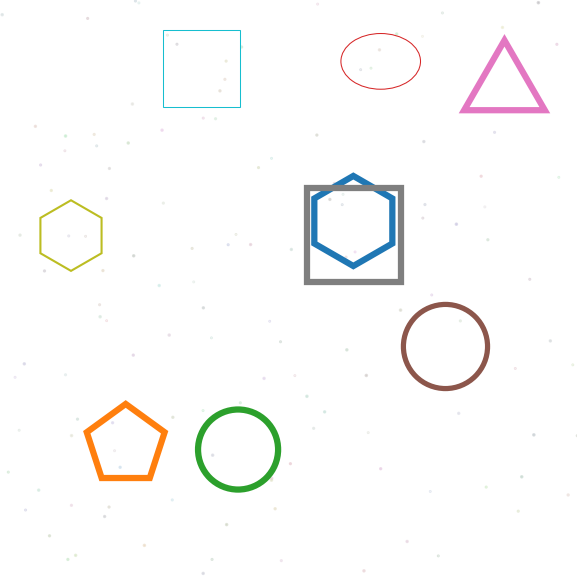[{"shape": "hexagon", "thickness": 3, "radius": 0.39, "center": [0.612, 0.616]}, {"shape": "pentagon", "thickness": 3, "radius": 0.35, "center": [0.218, 0.229]}, {"shape": "circle", "thickness": 3, "radius": 0.35, "center": [0.412, 0.221]}, {"shape": "oval", "thickness": 0.5, "radius": 0.34, "center": [0.659, 0.893]}, {"shape": "circle", "thickness": 2.5, "radius": 0.36, "center": [0.771, 0.399]}, {"shape": "triangle", "thickness": 3, "radius": 0.4, "center": [0.874, 0.849]}, {"shape": "square", "thickness": 3, "radius": 0.41, "center": [0.614, 0.592]}, {"shape": "hexagon", "thickness": 1, "radius": 0.31, "center": [0.123, 0.591]}, {"shape": "square", "thickness": 0.5, "radius": 0.33, "center": [0.349, 0.881]}]